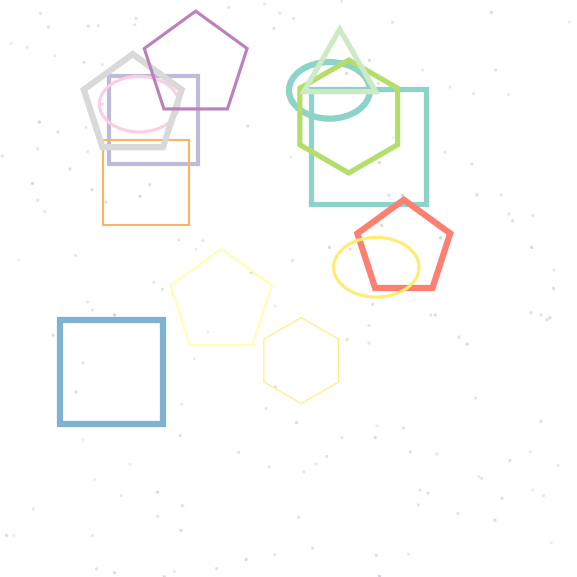[{"shape": "oval", "thickness": 3, "radius": 0.35, "center": [0.57, 0.843]}, {"shape": "square", "thickness": 2.5, "radius": 0.5, "center": [0.639, 0.746]}, {"shape": "pentagon", "thickness": 1, "radius": 0.46, "center": [0.383, 0.476]}, {"shape": "square", "thickness": 2, "radius": 0.38, "center": [0.266, 0.791]}, {"shape": "pentagon", "thickness": 3, "radius": 0.42, "center": [0.699, 0.569]}, {"shape": "square", "thickness": 3, "radius": 0.45, "center": [0.193, 0.355]}, {"shape": "square", "thickness": 1, "radius": 0.37, "center": [0.253, 0.683]}, {"shape": "hexagon", "thickness": 2.5, "radius": 0.49, "center": [0.604, 0.797]}, {"shape": "oval", "thickness": 1.5, "radius": 0.34, "center": [0.241, 0.819]}, {"shape": "pentagon", "thickness": 3, "radius": 0.45, "center": [0.23, 0.816]}, {"shape": "pentagon", "thickness": 1.5, "radius": 0.47, "center": [0.339, 0.886]}, {"shape": "triangle", "thickness": 2.5, "radius": 0.36, "center": [0.588, 0.876]}, {"shape": "oval", "thickness": 1.5, "radius": 0.37, "center": [0.652, 0.536]}, {"shape": "hexagon", "thickness": 0.5, "radius": 0.37, "center": [0.521, 0.375]}]